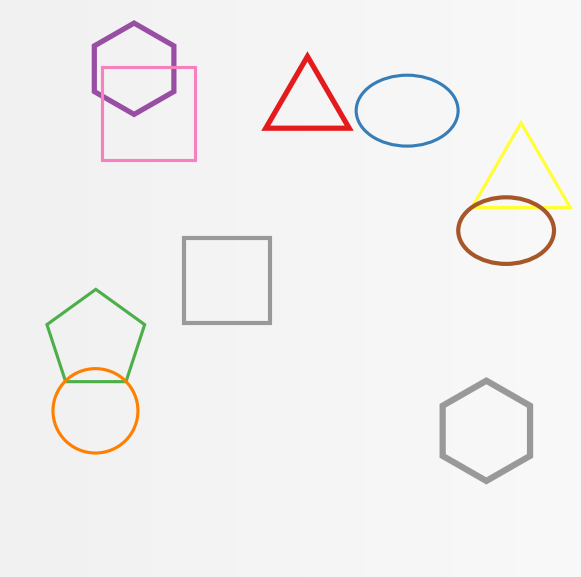[{"shape": "triangle", "thickness": 2.5, "radius": 0.41, "center": [0.529, 0.819]}, {"shape": "oval", "thickness": 1.5, "radius": 0.44, "center": [0.7, 0.808]}, {"shape": "pentagon", "thickness": 1.5, "radius": 0.44, "center": [0.165, 0.41]}, {"shape": "hexagon", "thickness": 2.5, "radius": 0.4, "center": [0.231, 0.88]}, {"shape": "circle", "thickness": 1.5, "radius": 0.37, "center": [0.164, 0.288]}, {"shape": "triangle", "thickness": 1.5, "radius": 0.49, "center": [0.896, 0.689]}, {"shape": "oval", "thickness": 2, "radius": 0.41, "center": [0.871, 0.6]}, {"shape": "square", "thickness": 1.5, "radius": 0.4, "center": [0.256, 0.802]}, {"shape": "hexagon", "thickness": 3, "radius": 0.43, "center": [0.837, 0.253]}, {"shape": "square", "thickness": 2, "radius": 0.37, "center": [0.391, 0.514]}]